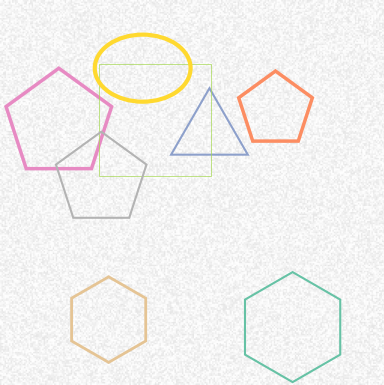[{"shape": "hexagon", "thickness": 1.5, "radius": 0.71, "center": [0.76, 0.15]}, {"shape": "pentagon", "thickness": 2.5, "radius": 0.5, "center": [0.716, 0.715]}, {"shape": "triangle", "thickness": 1.5, "radius": 0.58, "center": [0.544, 0.656]}, {"shape": "pentagon", "thickness": 2.5, "radius": 0.72, "center": [0.153, 0.679]}, {"shape": "square", "thickness": 0.5, "radius": 0.73, "center": [0.403, 0.688]}, {"shape": "oval", "thickness": 3, "radius": 0.62, "center": [0.371, 0.823]}, {"shape": "hexagon", "thickness": 2, "radius": 0.56, "center": [0.282, 0.17]}, {"shape": "pentagon", "thickness": 1.5, "radius": 0.62, "center": [0.263, 0.534]}]